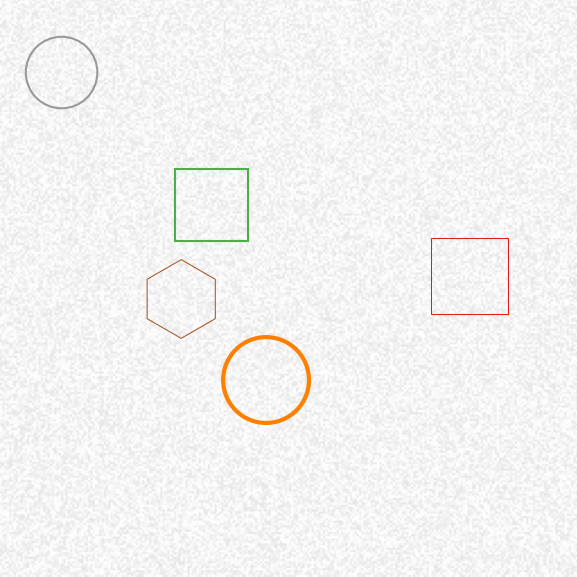[{"shape": "square", "thickness": 0.5, "radius": 0.33, "center": [0.813, 0.521]}, {"shape": "square", "thickness": 1, "radius": 0.31, "center": [0.366, 0.644]}, {"shape": "circle", "thickness": 2, "radius": 0.37, "center": [0.461, 0.341]}, {"shape": "hexagon", "thickness": 0.5, "radius": 0.34, "center": [0.314, 0.481]}, {"shape": "circle", "thickness": 1, "radius": 0.31, "center": [0.107, 0.874]}]